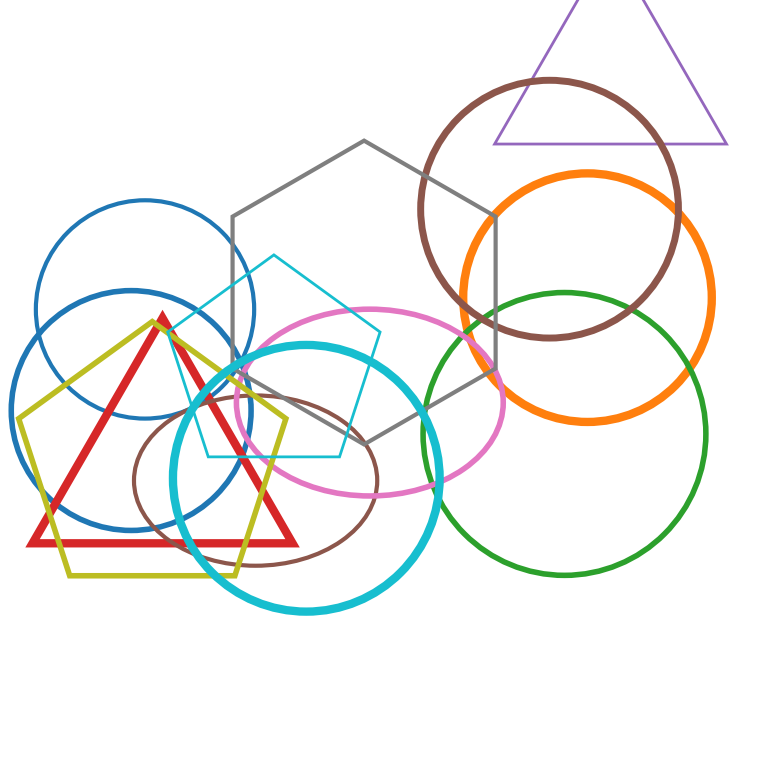[{"shape": "circle", "thickness": 2, "radius": 0.78, "center": [0.17, 0.467]}, {"shape": "circle", "thickness": 1.5, "radius": 0.71, "center": [0.188, 0.598]}, {"shape": "circle", "thickness": 3, "radius": 0.81, "center": [0.763, 0.613]}, {"shape": "circle", "thickness": 2, "radius": 0.92, "center": [0.733, 0.436]}, {"shape": "triangle", "thickness": 3, "radius": 0.97, "center": [0.211, 0.392]}, {"shape": "triangle", "thickness": 1, "radius": 0.87, "center": [0.793, 0.9]}, {"shape": "oval", "thickness": 1.5, "radius": 0.79, "center": [0.332, 0.376]}, {"shape": "circle", "thickness": 2.5, "radius": 0.84, "center": [0.714, 0.728]}, {"shape": "oval", "thickness": 2, "radius": 0.87, "center": [0.48, 0.477]}, {"shape": "hexagon", "thickness": 1.5, "radius": 0.99, "center": [0.473, 0.62]}, {"shape": "pentagon", "thickness": 2, "radius": 0.91, "center": [0.198, 0.4]}, {"shape": "circle", "thickness": 3, "radius": 0.87, "center": [0.398, 0.379]}, {"shape": "pentagon", "thickness": 1, "radius": 0.72, "center": [0.356, 0.524]}]